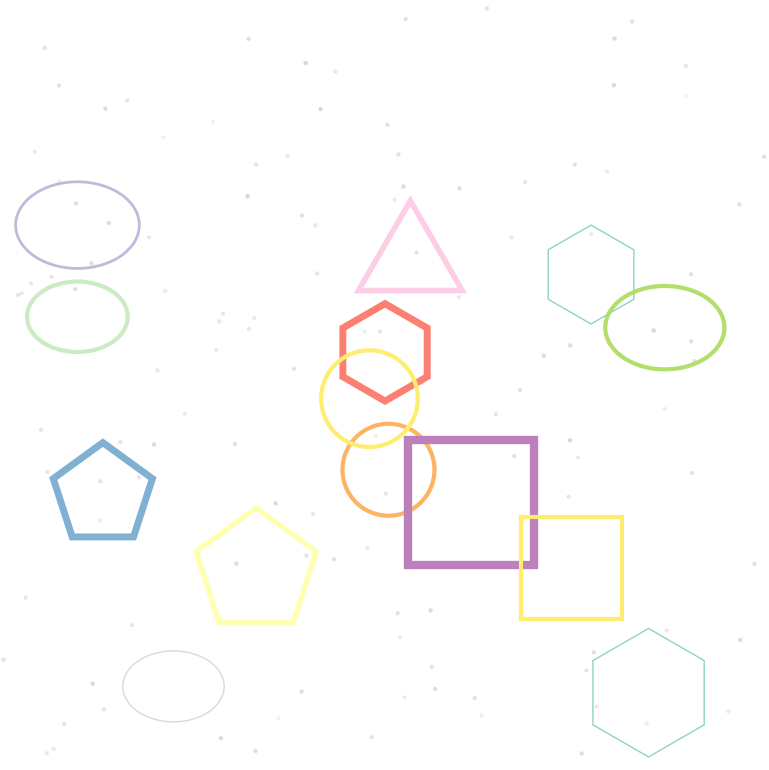[{"shape": "hexagon", "thickness": 0.5, "radius": 0.42, "center": [0.842, 0.1]}, {"shape": "hexagon", "thickness": 0.5, "radius": 0.32, "center": [0.768, 0.643]}, {"shape": "pentagon", "thickness": 2, "radius": 0.41, "center": [0.333, 0.258]}, {"shape": "oval", "thickness": 1, "radius": 0.4, "center": [0.101, 0.708]}, {"shape": "hexagon", "thickness": 2.5, "radius": 0.32, "center": [0.5, 0.542]}, {"shape": "pentagon", "thickness": 2.5, "radius": 0.34, "center": [0.134, 0.357]}, {"shape": "circle", "thickness": 1.5, "radius": 0.3, "center": [0.505, 0.39]}, {"shape": "oval", "thickness": 1.5, "radius": 0.39, "center": [0.863, 0.574]}, {"shape": "triangle", "thickness": 2, "radius": 0.39, "center": [0.533, 0.662]}, {"shape": "oval", "thickness": 0.5, "radius": 0.33, "center": [0.225, 0.109]}, {"shape": "square", "thickness": 3, "radius": 0.41, "center": [0.612, 0.348]}, {"shape": "oval", "thickness": 1.5, "radius": 0.33, "center": [0.1, 0.589]}, {"shape": "square", "thickness": 1.5, "radius": 0.33, "center": [0.742, 0.263]}, {"shape": "circle", "thickness": 1.5, "radius": 0.31, "center": [0.48, 0.482]}]